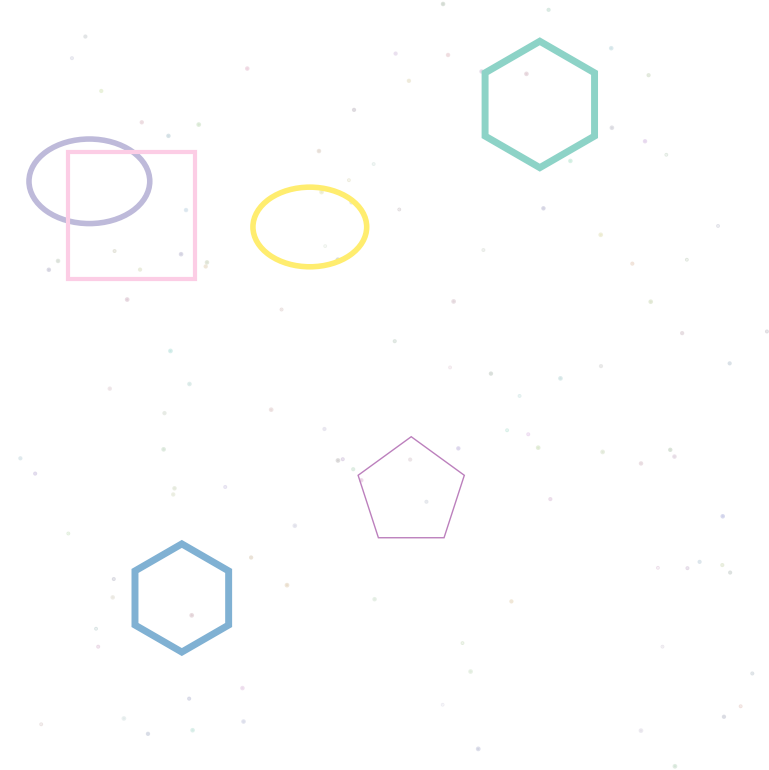[{"shape": "hexagon", "thickness": 2.5, "radius": 0.41, "center": [0.701, 0.864]}, {"shape": "oval", "thickness": 2, "radius": 0.39, "center": [0.116, 0.765]}, {"shape": "hexagon", "thickness": 2.5, "radius": 0.35, "center": [0.236, 0.223]}, {"shape": "square", "thickness": 1.5, "radius": 0.41, "center": [0.171, 0.72]}, {"shape": "pentagon", "thickness": 0.5, "radius": 0.36, "center": [0.534, 0.36]}, {"shape": "oval", "thickness": 2, "radius": 0.37, "center": [0.402, 0.705]}]